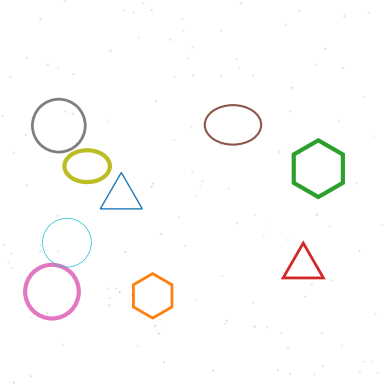[{"shape": "triangle", "thickness": 1, "radius": 0.31, "center": [0.315, 0.489]}, {"shape": "hexagon", "thickness": 2, "radius": 0.29, "center": [0.397, 0.232]}, {"shape": "hexagon", "thickness": 3, "radius": 0.37, "center": [0.827, 0.562]}, {"shape": "triangle", "thickness": 2, "radius": 0.3, "center": [0.788, 0.308]}, {"shape": "oval", "thickness": 1.5, "radius": 0.37, "center": [0.605, 0.676]}, {"shape": "circle", "thickness": 3, "radius": 0.35, "center": [0.135, 0.242]}, {"shape": "circle", "thickness": 2, "radius": 0.34, "center": [0.153, 0.674]}, {"shape": "oval", "thickness": 3, "radius": 0.3, "center": [0.226, 0.568]}, {"shape": "circle", "thickness": 0.5, "radius": 0.32, "center": [0.174, 0.37]}]